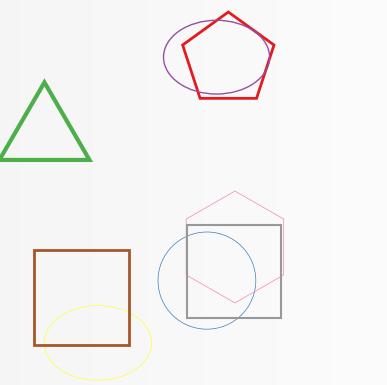[{"shape": "pentagon", "thickness": 2, "radius": 0.62, "center": [0.589, 0.845]}, {"shape": "circle", "thickness": 0.5, "radius": 0.63, "center": [0.534, 0.271]}, {"shape": "triangle", "thickness": 3, "radius": 0.67, "center": [0.115, 0.652]}, {"shape": "oval", "thickness": 1, "radius": 0.68, "center": [0.559, 0.852]}, {"shape": "oval", "thickness": 0.5, "radius": 0.69, "center": [0.253, 0.109]}, {"shape": "square", "thickness": 2, "radius": 0.62, "center": [0.21, 0.228]}, {"shape": "hexagon", "thickness": 0.5, "radius": 0.73, "center": [0.606, 0.358]}, {"shape": "square", "thickness": 1.5, "radius": 0.61, "center": [0.603, 0.295]}]